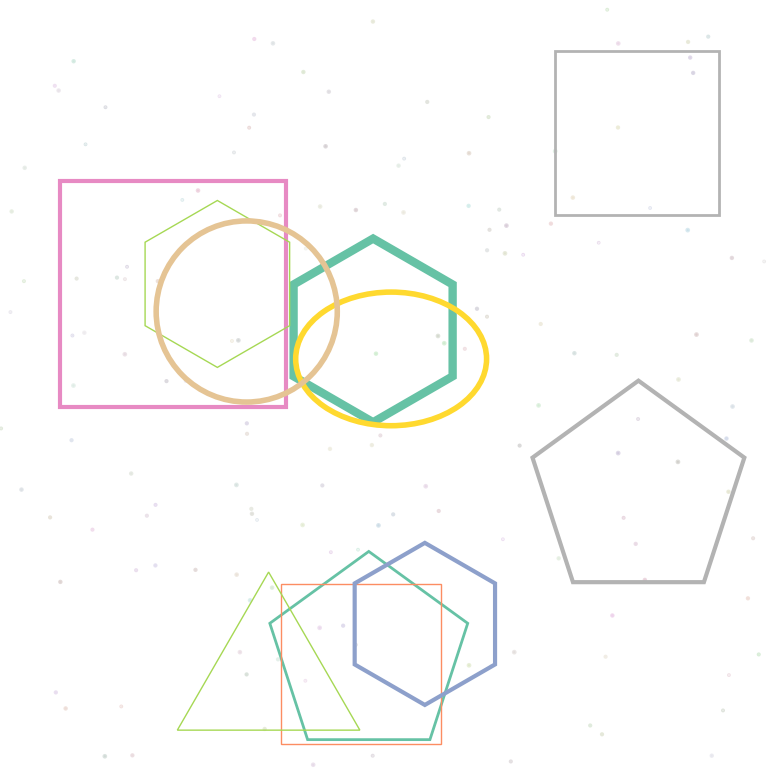[{"shape": "hexagon", "thickness": 3, "radius": 0.6, "center": [0.485, 0.571]}, {"shape": "pentagon", "thickness": 1, "radius": 0.68, "center": [0.479, 0.149]}, {"shape": "square", "thickness": 0.5, "radius": 0.52, "center": [0.469, 0.138]}, {"shape": "hexagon", "thickness": 1.5, "radius": 0.53, "center": [0.552, 0.19]}, {"shape": "square", "thickness": 1.5, "radius": 0.73, "center": [0.225, 0.618]}, {"shape": "hexagon", "thickness": 0.5, "radius": 0.54, "center": [0.282, 0.631]}, {"shape": "triangle", "thickness": 0.5, "radius": 0.68, "center": [0.349, 0.12]}, {"shape": "oval", "thickness": 2, "radius": 0.62, "center": [0.508, 0.534]}, {"shape": "circle", "thickness": 2, "radius": 0.59, "center": [0.32, 0.595]}, {"shape": "square", "thickness": 1, "radius": 0.53, "center": [0.827, 0.827]}, {"shape": "pentagon", "thickness": 1.5, "radius": 0.72, "center": [0.829, 0.361]}]